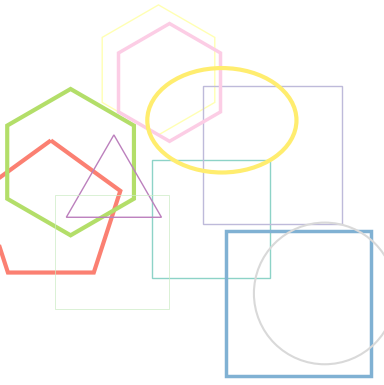[{"shape": "square", "thickness": 1, "radius": 0.77, "center": [0.548, 0.432]}, {"shape": "hexagon", "thickness": 1, "radius": 0.84, "center": [0.412, 0.818]}, {"shape": "square", "thickness": 1, "radius": 0.9, "center": [0.708, 0.596]}, {"shape": "pentagon", "thickness": 3, "radius": 0.95, "center": [0.132, 0.446]}, {"shape": "square", "thickness": 2.5, "radius": 0.94, "center": [0.775, 0.212]}, {"shape": "hexagon", "thickness": 3, "radius": 0.95, "center": [0.183, 0.579]}, {"shape": "hexagon", "thickness": 2.5, "radius": 0.76, "center": [0.44, 0.786]}, {"shape": "circle", "thickness": 1.5, "radius": 0.92, "center": [0.843, 0.238]}, {"shape": "triangle", "thickness": 1, "radius": 0.71, "center": [0.296, 0.507]}, {"shape": "square", "thickness": 0.5, "radius": 0.74, "center": [0.291, 0.346]}, {"shape": "oval", "thickness": 3, "radius": 0.97, "center": [0.576, 0.688]}]